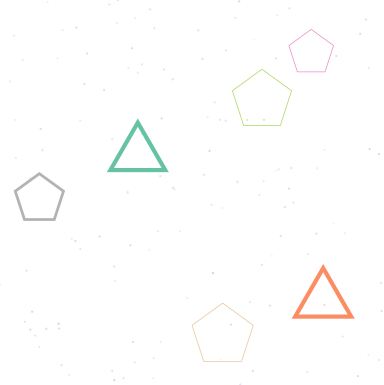[{"shape": "triangle", "thickness": 3, "radius": 0.41, "center": [0.358, 0.599]}, {"shape": "triangle", "thickness": 3, "radius": 0.42, "center": [0.839, 0.22]}, {"shape": "pentagon", "thickness": 0.5, "radius": 0.3, "center": [0.808, 0.863]}, {"shape": "pentagon", "thickness": 0.5, "radius": 0.4, "center": [0.68, 0.739]}, {"shape": "pentagon", "thickness": 0.5, "radius": 0.42, "center": [0.578, 0.129]}, {"shape": "pentagon", "thickness": 2, "radius": 0.33, "center": [0.102, 0.483]}]